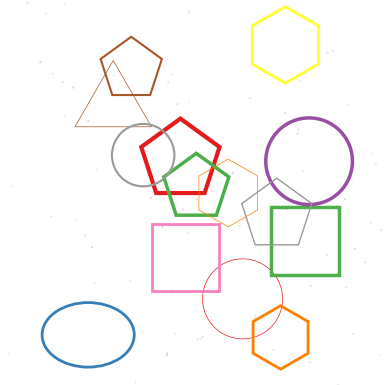[{"shape": "circle", "thickness": 0.5, "radius": 0.52, "center": [0.63, 0.224]}, {"shape": "pentagon", "thickness": 3, "radius": 0.53, "center": [0.469, 0.585]}, {"shape": "oval", "thickness": 2, "radius": 0.6, "center": [0.229, 0.13]}, {"shape": "pentagon", "thickness": 2.5, "radius": 0.44, "center": [0.51, 0.513]}, {"shape": "square", "thickness": 2.5, "radius": 0.44, "center": [0.792, 0.374]}, {"shape": "circle", "thickness": 2.5, "radius": 0.56, "center": [0.803, 0.581]}, {"shape": "hexagon", "thickness": 0.5, "radius": 0.44, "center": [0.593, 0.499]}, {"shape": "hexagon", "thickness": 2, "radius": 0.41, "center": [0.729, 0.124]}, {"shape": "hexagon", "thickness": 2, "radius": 0.5, "center": [0.741, 0.883]}, {"shape": "pentagon", "thickness": 1.5, "radius": 0.42, "center": [0.341, 0.821]}, {"shape": "triangle", "thickness": 0.5, "radius": 0.57, "center": [0.294, 0.728]}, {"shape": "square", "thickness": 2, "radius": 0.44, "center": [0.482, 0.332]}, {"shape": "pentagon", "thickness": 1, "radius": 0.48, "center": [0.719, 0.442]}, {"shape": "circle", "thickness": 1.5, "radius": 0.41, "center": [0.372, 0.597]}]